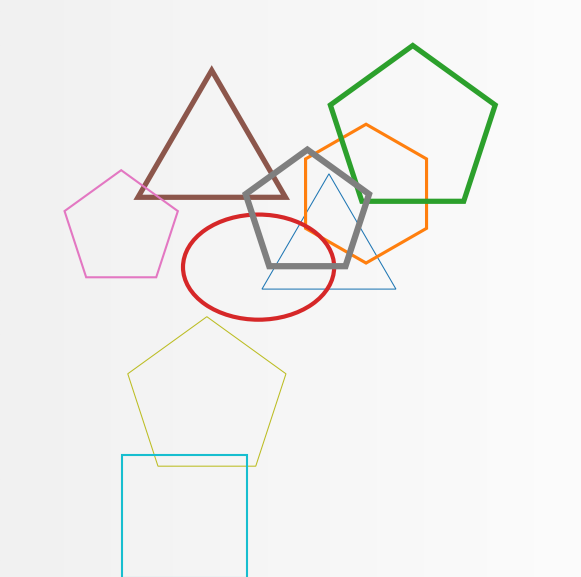[{"shape": "triangle", "thickness": 0.5, "radius": 0.67, "center": [0.566, 0.565]}, {"shape": "hexagon", "thickness": 1.5, "radius": 0.6, "center": [0.63, 0.664]}, {"shape": "pentagon", "thickness": 2.5, "radius": 0.75, "center": [0.71, 0.771]}, {"shape": "oval", "thickness": 2, "radius": 0.65, "center": [0.445, 0.537]}, {"shape": "triangle", "thickness": 2.5, "radius": 0.73, "center": [0.364, 0.731]}, {"shape": "pentagon", "thickness": 1, "radius": 0.51, "center": [0.209, 0.602]}, {"shape": "pentagon", "thickness": 3, "radius": 0.56, "center": [0.529, 0.628]}, {"shape": "pentagon", "thickness": 0.5, "radius": 0.72, "center": [0.356, 0.308]}, {"shape": "square", "thickness": 1, "radius": 0.53, "center": [0.318, 0.105]}]